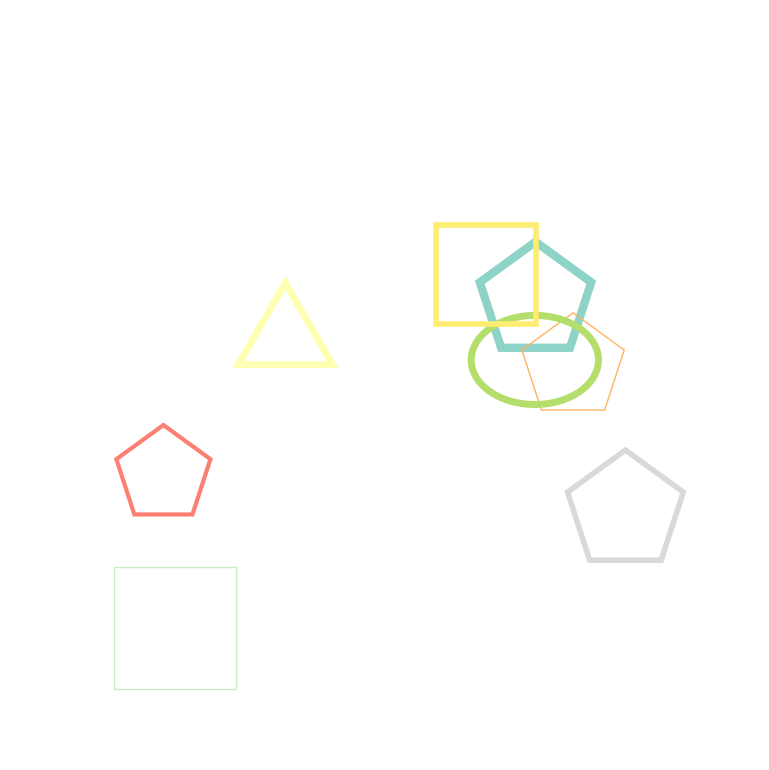[{"shape": "pentagon", "thickness": 3, "radius": 0.38, "center": [0.696, 0.61]}, {"shape": "triangle", "thickness": 2.5, "radius": 0.35, "center": [0.371, 0.562]}, {"shape": "pentagon", "thickness": 1.5, "radius": 0.32, "center": [0.212, 0.384]}, {"shape": "pentagon", "thickness": 0.5, "radius": 0.35, "center": [0.744, 0.524]}, {"shape": "oval", "thickness": 2.5, "radius": 0.41, "center": [0.695, 0.533]}, {"shape": "pentagon", "thickness": 2, "radius": 0.4, "center": [0.812, 0.336]}, {"shape": "square", "thickness": 0.5, "radius": 0.4, "center": [0.227, 0.184]}, {"shape": "square", "thickness": 2, "radius": 0.32, "center": [0.631, 0.644]}]